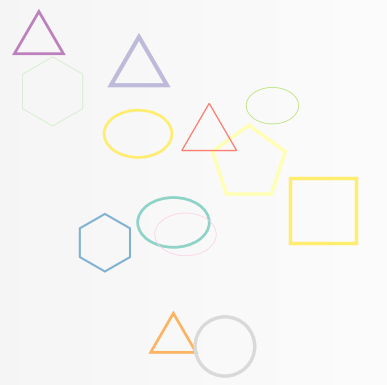[{"shape": "oval", "thickness": 2, "radius": 0.46, "center": [0.448, 0.422]}, {"shape": "pentagon", "thickness": 2.5, "radius": 0.49, "center": [0.642, 0.576]}, {"shape": "triangle", "thickness": 3, "radius": 0.42, "center": [0.359, 0.82]}, {"shape": "triangle", "thickness": 1, "radius": 0.41, "center": [0.54, 0.65]}, {"shape": "hexagon", "thickness": 1.5, "radius": 0.37, "center": [0.271, 0.37]}, {"shape": "triangle", "thickness": 2, "radius": 0.34, "center": [0.447, 0.119]}, {"shape": "oval", "thickness": 0.5, "radius": 0.34, "center": [0.703, 0.726]}, {"shape": "oval", "thickness": 0.5, "radius": 0.4, "center": [0.479, 0.391]}, {"shape": "circle", "thickness": 2.5, "radius": 0.38, "center": [0.58, 0.1]}, {"shape": "triangle", "thickness": 2, "radius": 0.37, "center": [0.1, 0.897]}, {"shape": "hexagon", "thickness": 0.5, "radius": 0.45, "center": [0.136, 0.763]}, {"shape": "square", "thickness": 2.5, "radius": 0.43, "center": [0.833, 0.453]}, {"shape": "oval", "thickness": 2, "radius": 0.44, "center": [0.356, 0.652]}]